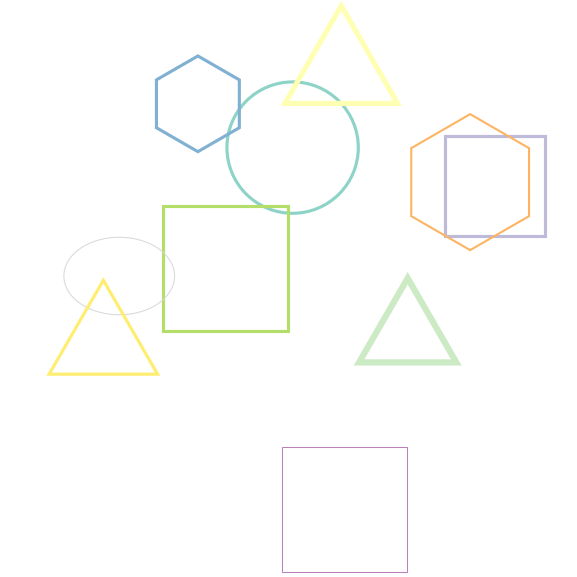[{"shape": "circle", "thickness": 1.5, "radius": 0.57, "center": [0.507, 0.744]}, {"shape": "triangle", "thickness": 2.5, "radius": 0.56, "center": [0.591, 0.876]}, {"shape": "square", "thickness": 1.5, "radius": 0.43, "center": [0.857, 0.677]}, {"shape": "hexagon", "thickness": 1.5, "radius": 0.41, "center": [0.343, 0.819]}, {"shape": "hexagon", "thickness": 1, "radius": 0.59, "center": [0.814, 0.684]}, {"shape": "square", "thickness": 1.5, "radius": 0.54, "center": [0.39, 0.534]}, {"shape": "oval", "thickness": 0.5, "radius": 0.48, "center": [0.206, 0.521]}, {"shape": "square", "thickness": 0.5, "radius": 0.54, "center": [0.596, 0.116]}, {"shape": "triangle", "thickness": 3, "radius": 0.49, "center": [0.706, 0.42]}, {"shape": "triangle", "thickness": 1.5, "radius": 0.54, "center": [0.179, 0.405]}]